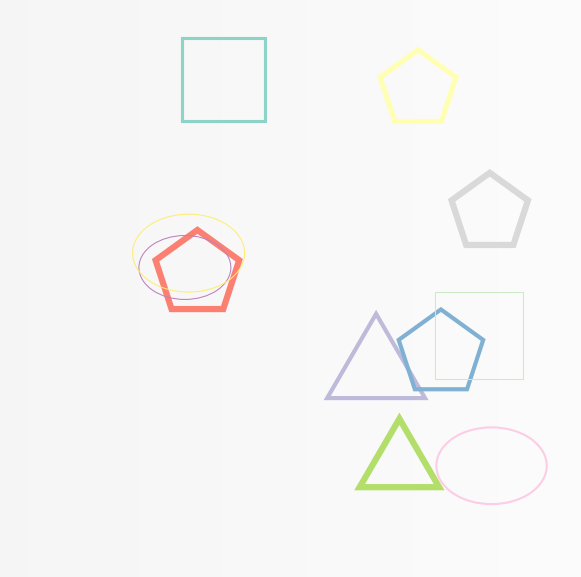[{"shape": "square", "thickness": 1.5, "radius": 0.36, "center": [0.384, 0.861]}, {"shape": "pentagon", "thickness": 2.5, "radius": 0.34, "center": [0.719, 0.844]}, {"shape": "triangle", "thickness": 2, "radius": 0.49, "center": [0.647, 0.358]}, {"shape": "pentagon", "thickness": 3, "radius": 0.38, "center": [0.34, 0.525]}, {"shape": "pentagon", "thickness": 2, "radius": 0.38, "center": [0.759, 0.387]}, {"shape": "triangle", "thickness": 3, "radius": 0.39, "center": [0.687, 0.195]}, {"shape": "oval", "thickness": 1, "radius": 0.47, "center": [0.846, 0.193]}, {"shape": "pentagon", "thickness": 3, "radius": 0.35, "center": [0.843, 0.631]}, {"shape": "oval", "thickness": 0.5, "radius": 0.4, "center": [0.318, 0.536]}, {"shape": "square", "thickness": 0.5, "radius": 0.38, "center": [0.824, 0.418]}, {"shape": "oval", "thickness": 0.5, "radius": 0.48, "center": [0.324, 0.561]}]